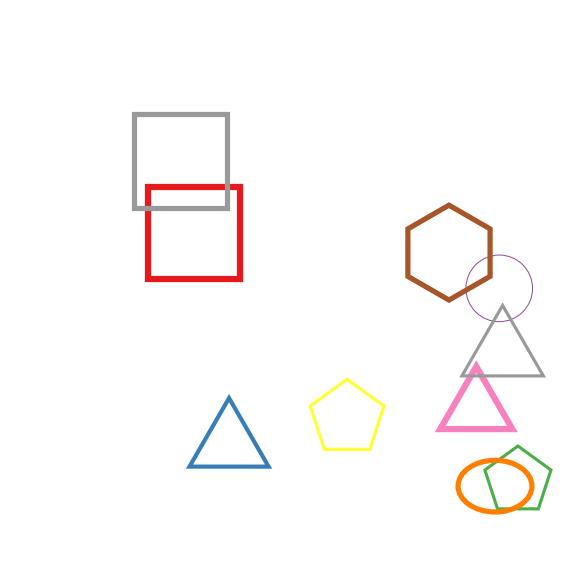[{"shape": "square", "thickness": 3, "radius": 0.4, "center": [0.336, 0.596]}, {"shape": "triangle", "thickness": 2, "radius": 0.4, "center": [0.397, 0.231]}, {"shape": "pentagon", "thickness": 1.5, "radius": 0.3, "center": [0.897, 0.167]}, {"shape": "circle", "thickness": 0.5, "radius": 0.29, "center": [0.864, 0.5]}, {"shape": "oval", "thickness": 2.5, "radius": 0.32, "center": [0.857, 0.157]}, {"shape": "pentagon", "thickness": 1.5, "radius": 0.34, "center": [0.601, 0.275]}, {"shape": "hexagon", "thickness": 2.5, "radius": 0.41, "center": [0.777, 0.562]}, {"shape": "triangle", "thickness": 3, "radius": 0.36, "center": [0.825, 0.292]}, {"shape": "triangle", "thickness": 1.5, "radius": 0.41, "center": [0.87, 0.389]}, {"shape": "square", "thickness": 2.5, "radius": 0.4, "center": [0.313, 0.72]}]